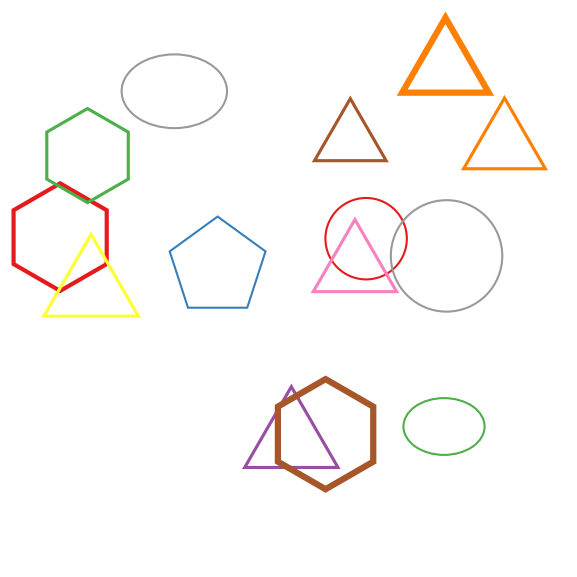[{"shape": "circle", "thickness": 1, "radius": 0.35, "center": [0.634, 0.586]}, {"shape": "hexagon", "thickness": 2, "radius": 0.47, "center": [0.104, 0.589]}, {"shape": "pentagon", "thickness": 1, "radius": 0.44, "center": [0.377, 0.537]}, {"shape": "hexagon", "thickness": 1.5, "radius": 0.41, "center": [0.152, 0.73]}, {"shape": "oval", "thickness": 1, "radius": 0.35, "center": [0.769, 0.261]}, {"shape": "triangle", "thickness": 1.5, "radius": 0.47, "center": [0.504, 0.236]}, {"shape": "triangle", "thickness": 1.5, "radius": 0.41, "center": [0.874, 0.748]}, {"shape": "triangle", "thickness": 3, "radius": 0.43, "center": [0.771, 0.882]}, {"shape": "triangle", "thickness": 1.5, "radius": 0.47, "center": [0.158, 0.499]}, {"shape": "hexagon", "thickness": 3, "radius": 0.48, "center": [0.564, 0.247]}, {"shape": "triangle", "thickness": 1.5, "radius": 0.36, "center": [0.607, 0.757]}, {"shape": "triangle", "thickness": 1.5, "radius": 0.42, "center": [0.615, 0.536]}, {"shape": "oval", "thickness": 1, "radius": 0.46, "center": [0.302, 0.841]}, {"shape": "circle", "thickness": 1, "radius": 0.48, "center": [0.773, 0.556]}]